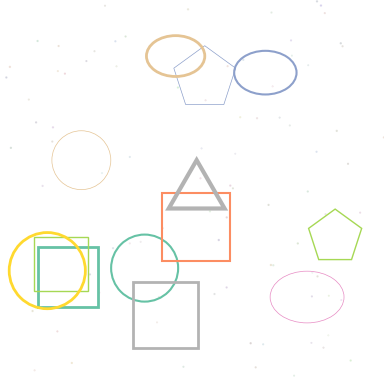[{"shape": "circle", "thickness": 1.5, "radius": 0.44, "center": [0.376, 0.304]}, {"shape": "square", "thickness": 2, "radius": 0.39, "center": [0.176, 0.281]}, {"shape": "square", "thickness": 1.5, "radius": 0.44, "center": [0.509, 0.411]}, {"shape": "oval", "thickness": 1.5, "radius": 0.4, "center": [0.689, 0.811]}, {"shape": "pentagon", "thickness": 0.5, "radius": 0.42, "center": [0.532, 0.797]}, {"shape": "oval", "thickness": 0.5, "radius": 0.48, "center": [0.798, 0.228]}, {"shape": "pentagon", "thickness": 1, "radius": 0.36, "center": [0.87, 0.384]}, {"shape": "square", "thickness": 1, "radius": 0.35, "center": [0.158, 0.315]}, {"shape": "circle", "thickness": 2, "radius": 0.49, "center": [0.123, 0.297]}, {"shape": "circle", "thickness": 0.5, "radius": 0.38, "center": [0.211, 0.584]}, {"shape": "oval", "thickness": 2, "radius": 0.38, "center": [0.456, 0.854]}, {"shape": "square", "thickness": 2, "radius": 0.43, "center": [0.43, 0.183]}, {"shape": "triangle", "thickness": 3, "radius": 0.42, "center": [0.511, 0.5]}]